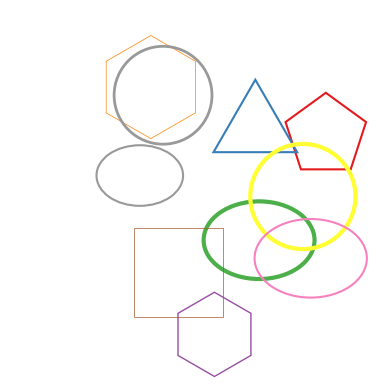[{"shape": "pentagon", "thickness": 1.5, "radius": 0.55, "center": [0.846, 0.649]}, {"shape": "triangle", "thickness": 1.5, "radius": 0.63, "center": [0.663, 0.667]}, {"shape": "oval", "thickness": 3, "radius": 0.72, "center": [0.673, 0.376]}, {"shape": "hexagon", "thickness": 1, "radius": 0.55, "center": [0.557, 0.132]}, {"shape": "hexagon", "thickness": 0.5, "radius": 0.67, "center": [0.392, 0.774]}, {"shape": "circle", "thickness": 3, "radius": 0.68, "center": [0.787, 0.49]}, {"shape": "square", "thickness": 0.5, "radius": 0.58, "center": [0.464, 0.293]}, {"shape": "oval", "thickness": 1.5, "radius": 0.73, "center": [0.807, 0.329]}, {"shape": "circle", "thickness": 2, "radius": 0.64, "center": [0.423, 0.753]}, {"shape": "oval", "thickness": 1.5, "radius": 0.56, "center": [0.363, 0.544]}]